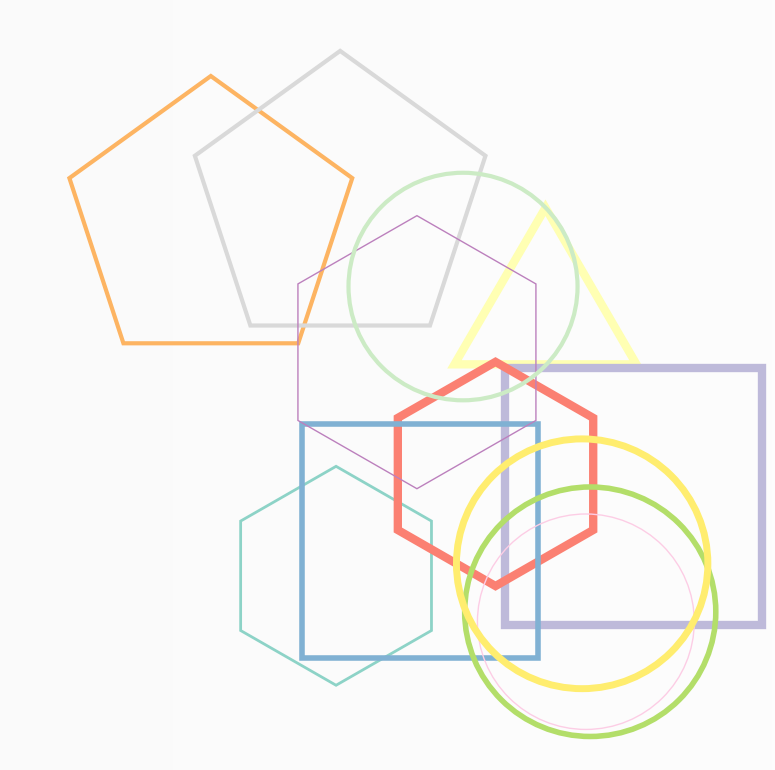[{"shape": "hexagon", "thickness": 1, "radius": 0.71, "center": [0.434, 0.252]}, {"shape": "triangle", "thickness": 3, "radius": 0.68, "center": [0.704, 0.595]}, {"shape": "square", "thickness": 3, "radius": 0.83, "center": [0.817, 0.355]}, {"shape": "hexagon", "thickness": 3, "radius": 0.73, "center": [0.639, 0.384]}, {"shape": "square", "thickness": 2, "radius": 0.76, "center": [0.542, 0.297]}, {"shape": "pentagon", "thickness": 1.5, "radius": 0.96, "center": [0.272, 0.709]}, {"shape": "circle", "thickness": 2, "radius": 0.81, "center": [0.762, 0.206]}, {"shape": "circle", "thickness": 0.5, "radius": 0.7, "center": [0.756, 0.193]}, {"shape": "pentagon", "thickness": 1.5, "radius": 0.99, "center": [0.439, 0.737]}, {"shape": "hexagon", "thickness": 0.5, "radius": 0.89, "center": [0.538, 0.543]}, {"shape": "circle", "thickness": 1.5, "radius": 0.74, "center": [0.597, 0.628]}, {"shape": "circle", "thickness": 2.5, "radius": 0.81, "center": [0.751, 0.268]}]